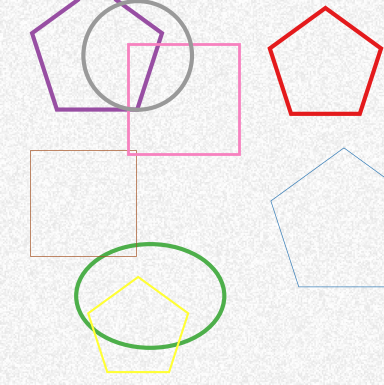[{"shape": "pentagon", "thickness": 3, "radius": 0.76, "center": [0.845, 0.827]}, {"shape": "pentagon", "thickness": 0.5, "radius": 1.0, "center": [0.893, 0.416]}, {"shape": "oval", "thickness": 3, "radius": 0.96, "center": [0.39, 0.231]}, {"shape": "pentagon", "thickness": 3, "radius": 0.89, "center": [0.252, 0.859]}, {"shape": "pentagon", "thickness": 1.5, "radius": 0.68, "center": [0.359, 0.144]}, {"shape": "square", "thickness": 0.5, "radius": 0.69, "center": [0.216, 0.473]}, {"shape": "square", "thickness": 2, "radius": 0.72, "center": [0.478, 0.743]}, {"shape": "circle", "thickness": 3, "radius": 0.71, "center": [0.358, 0.856]}]